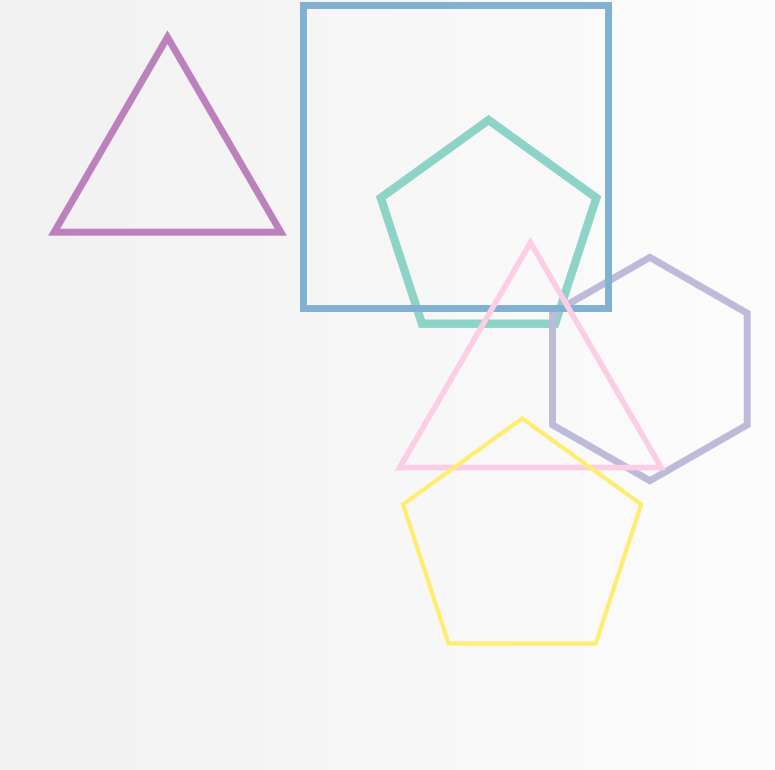[{"shape": "pentagon", "thickness": 3, "radius": 0.73, "center": [0.63, 0.698]}, {"shape": "hexagon", "thickness": 2.5, "radius": 0.73, "center": [0.839, 0.521]}, {"shape": "square", "thickness": 2.5, "radius": 0.98, "center": [0.588, 0.796]}, {"shape": "triangle", "thickness": 2, "radius": 0.97, "center": [0.685, 0.49]}, {"shape": "triangle", "thickness": 2.5, "radius": 0.84, "center": [0.216, 0.783]}, {"shape": "pentagon", "thickness": 1.5, "radius": 0.81, "center": [0.674, 0.295]}]